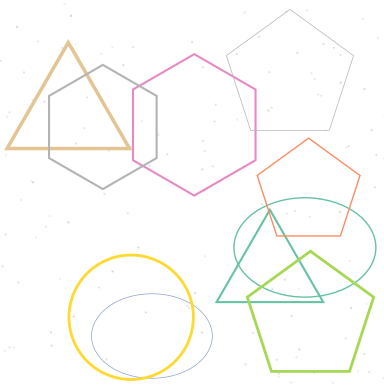[{"shape": "oval", "thickness": 1, "radius": 0.92, "center": [0.792, 0.357]}, {"shape": "triangle", "thickness": 1.5, "radius": 0.8, "center": [0.701, 0.295]}, {"shape": "pentagon", "thickness": 1, "radius": 0.7, "center": [0.802, 0.501]}, {"shape": "oval", "thickness": 0.5, "radius": 0.78, "center": [0.395, 0.127]}, {"shape": "hexagon", "thickness": 1.5, "radius": 0.92, "center": [0.505, 0.676]}, {"shape": "pentagon", "thickness": 2, "radius": 0.86, "center": [0.806, 0.175]}, {"shape": "circle", "thickness": 2, "radius": 0.81, "center": [0.341, 0.176]}, {"shape": "triangle", "thickness": 2.5, "radius": 0.92, "center": [0.177, 0.706]}, {"shape": "hexagon", "thickness": 1.5, "radius": 0.81, "center": [0.267, 0.67]}, {"shape": "pentagon", "thickness": 0.5, "radius": 0.87, "center": [0.753, 0.802]}]